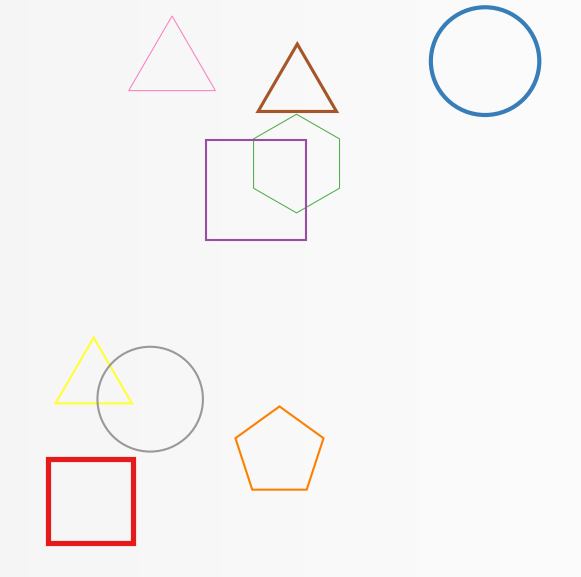[{"shape": "square", "thickness": 2.5, "radius": 0.37, "center": [0.155, 0.132]}, {"shape": "circle", "thickness": 2, "radius": 0.47, "center": [0.835, 0.893]}, {"shape": "hexagon", "thickness": 0.5, "radius": 0.43, "center": [0.51, 0.716]}, {"shape": "square", "thickness": 1, "radius": 0.43, "center": [0.441, 0.67]}, {"shape": "pentagon", "thickness": 1, "radius": 0.4, "center": [0.481, 0.216]}, {"shape": "triangle", "thickness": 1, "radius": 0.38, "center": [0.161, 0.339]}, {"shape": "triangle", "thickness": 1.5, "radius": 0.39, "center": [0.511, 0.845]}, {"shape": "triangle", "thickness": 0.5, "radius": 0.43, "center": [0.296, 0.885]}, {"shape": "circle", "thickness": 1, "radius": 0.45, "center": [0.258, 0.308]}]